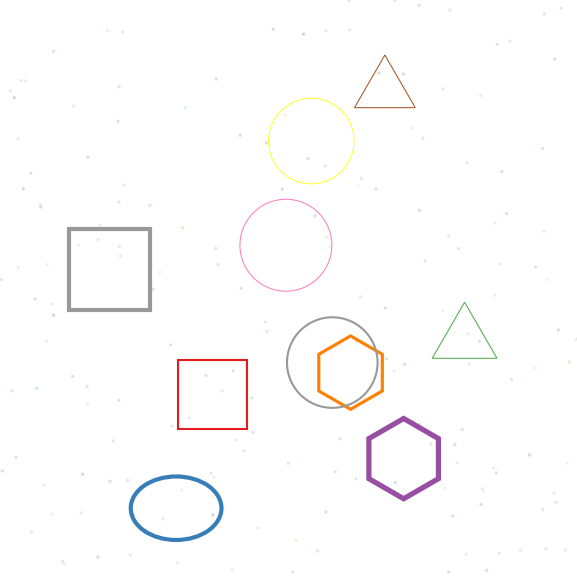[{"shape": "square", "thickness": 1, "radius": 0.3, "center": [0.368, 0.316]}, {"shape": "oval", "thickness": 2, "radius": 0.39, "center": [0.305, 0.119]}, {"shape": "triangle", "thickness": 0.5, "radius": 0.32, "center": [0.804, 0.411]}, {"shape": "hexagon", "thickness": 2.5, "radius": 0.35, "center": [0.699, 0.205]}, {"shape": "hexagon", "thickness": 1.5, "radius": 0.32, "center": [0.607, 0.354]}, {"shape": "circle", "thickness": 0.5, "radius": 0.37, "center": [0.539, 0.755]}, {"shape": "triangle", "thickness": 0.5, "radius": 0.3, "center": [0.666, 0.843]}, {"shape": "circle", "thickness": 0.5, "radius": 0.4, "center": [0.495, 0.575]}, {"shape": "square", "thickness": 2, "radius": 0.35, "center": [0.189, 0.532]}, {"shape": "circle", "thickness": 1, "radius": 0.39, "center": [0.575, 0.371]}]